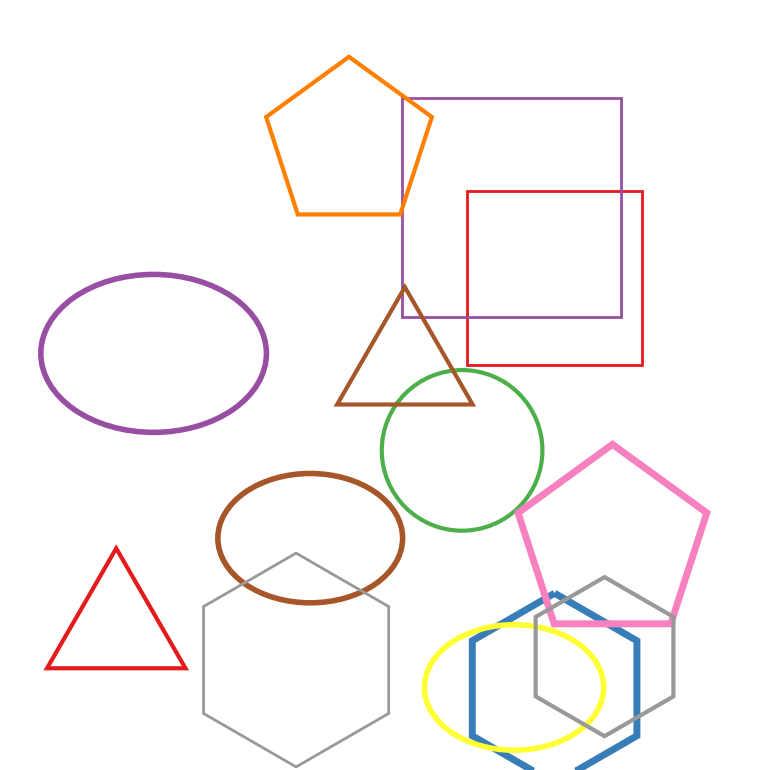[{"shape": "square", "thickness": 1, "radius": 0.57, "center": [0.72, 0.639]}, {"shape": "triangle", "thickness": 1.5, "radius": 0.52, "center": [0.151, 0.184]}, {"shape": "hexagon", "thickness": 2.5, "radius": 0.62, "center": [0.72, 0.106]}, {"shape": "circle", "thickness": 1.5, "radius": 0.52, "center": [0.6, 0.415]}, {"shape": "oval", "thickness": 2, "radius": 0.73, "center": [0.2, 0.541]}, {"shape": "square", "thickness": 1, "radius": 0.71, "center": [0.664, 0.731]}, {"shape": "pentagon", "thickness": 1.5, "radius": 0.57, "center": [0.453, 0.813]}, {"shape": "oval", "thickness": 2, "radius": 0.58, "center": [0.668, 0.107]}, {"shape": "triangle", "thickness": 1.5, "radius": 0.51, "center": [0.526, 0.525]}, {"shape": "oval", "thickness": 2, "radius": 0.6, "center": [0.403, 0.301]}, {"shape": "pentagon", "thickness": 2.5, "radius": 0.64, "center": [0.795, 0.294]}, {"shape": "hexagon", "thickness": 1, "radius": 0.69, "center": [0.385, 0.143]}, {"shape": "hexagon", "thickness": 1.5, "radius": 0.52, "center": [0.785, 0.147]}]